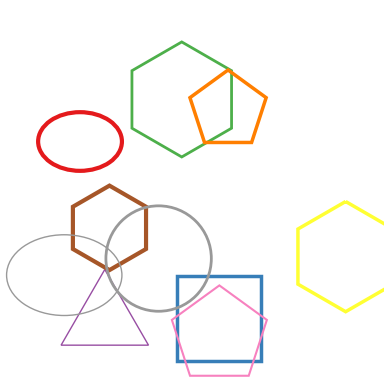[{"shape": "oval", "thickness": 3, "radius": 0.54, "center": [0.208, 0.632]}, {"shape": "square", "thickness": 2.5, "radius": 0.55, "center": [0.569, 0.173]}, {"shape": "hexagon", "thickness": 2, "radius": 0.75, "center": [0.472, 0.742]}, {"shape": "triangle", "thickness": 1, "radius": 0.66, "center": [0.272, 0.169]}, {"shape": "pentagon", "thickness": 2.5, "radius": 0.52, "center": [0.592, 0.714]}, {"shape": "hexagon", "thickness": 2.5, "radius": 0.72, "center": [0.898, 0.333]}, {"shape": "hexagon", "thickness": 3, "radius": 0.55, "center": [0.284, 0.408]}, {"shape": "pentagon", "thickness": 1.5, "radius": 0.65, "center": [0.57, 0.129]}, {"shape": "oval", "thickness": 1, "radius": 0.75, "center": [0.167, 0.285]}, {"shape": "circle", "thickness": 2, "radius": 0.68, "center": [0.412, 0.328]}]